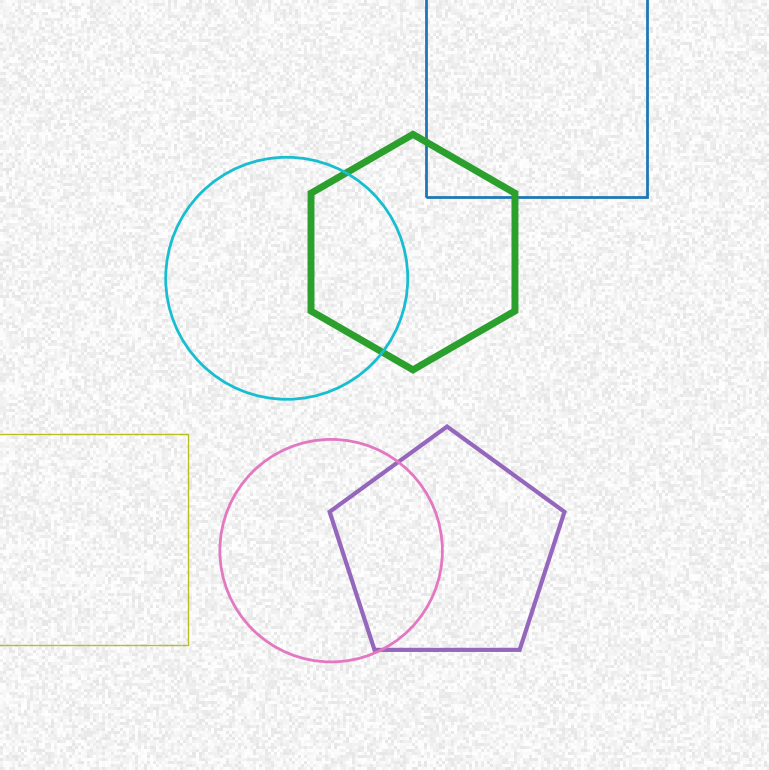[{"shape": "square", "thickness": 1, "radius": 0.72, "center": [0.696, 0.888]}, {"shape": "hexagon", "thickness": 2.5, "radius": 0.76, "center": [0.536, 0.673]}, {"shape": "pentagon", "thickness": 1.5, "radius": 0.8, "center": [0.581, 0.286]}, {"shape": "circle", "thickness": 1, "radius": 0.72, "center": [0.43, 0.285]}, {"shape": "square", "thickness": 0.5, "radius": 0.69, "center": [0.107, 0.3]}, {"shape": "circle", "thickness": 1, "radius": 0.79, "center": [0.372, 0.639]}]